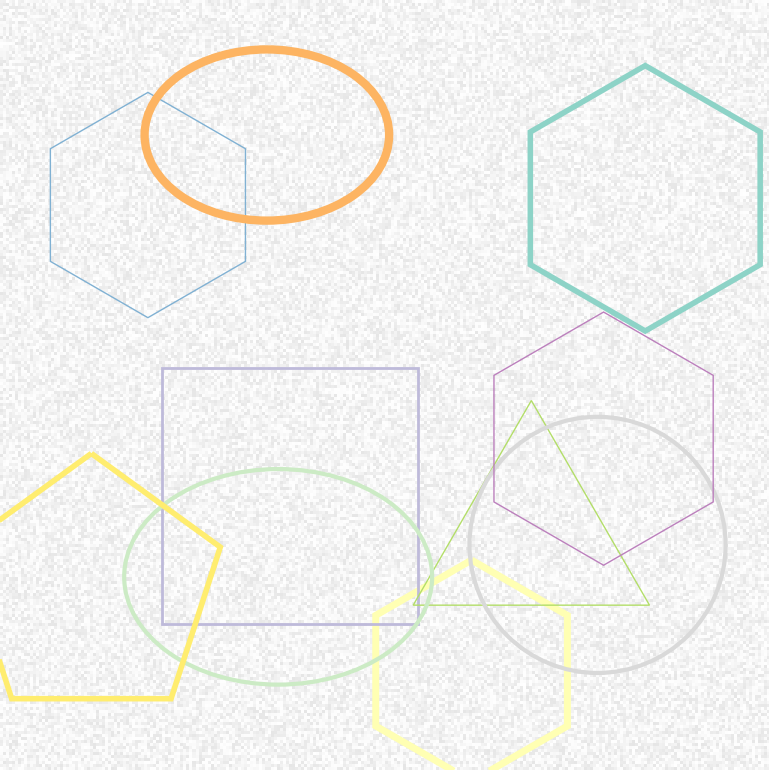[{"shape": "hexagon", "thickness": 2, "radius": 0.86, "center": [0.838, 0.742]}, {"shape": "hexagon", "thickness": 2.5, "radius": 0.72, "center": [0.612, 0.129]}, {"shape": "square", "thickness": 1, "radius": 0.83, "center": [0.377, 0.356]}, {"shape": "hexagon", "thickness": 0.5, "radius": 0.73, "center": [0.192, 0.734]}, {"shape": "oval", "thickness": 3, "radius": 0.79, "center": [0.347, 0.825]}, {"shape": "triangle", "thickness": 0.5, "radius": 0.89, "center": [0.69, 0.303]}, {"shape": "circle", "thickness": 1.5, "radius": 0.83, "center": [0.776, 0.292]}, {"shape": "hexagon", "thickness": 0.5, "radius": 0.82, "center": [0.784, 0.43]}, {"shape": "oval", "thickness": 1.5, "radius": 1.0, "center": [0.361, 0.251]}, {"shape": "pentagon", "thickness": 2, "radius": 0.88, "center": [0.119, 0.235]}]